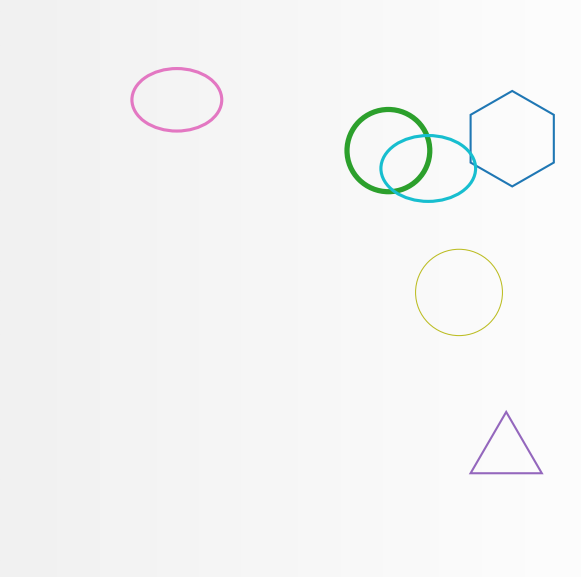[{"shape": "hexagon", "thickness": 1, "radius": 0.41, "center": [0.881, 0.759]}, {"shape": "circle", "thickness": 2.5, "radius": 0.36, "center": [0.668, 0.738]}, {"shape": "triangle", "thickness": 1, "radius": 0.35, "center": [0.871, 0.215]}, {"shape": "oval", "thickness": 1.5, "radius": 0.39, "center": [0.304, 0.826]}, {"shape": "circle", "thickness": 0.5, "radius": 0.37, "center": [0.79, 0.493]}, {"shape": "oval", "thickness": 1.5, "radius": 0.41, "center": [0.737, 0.707]}]